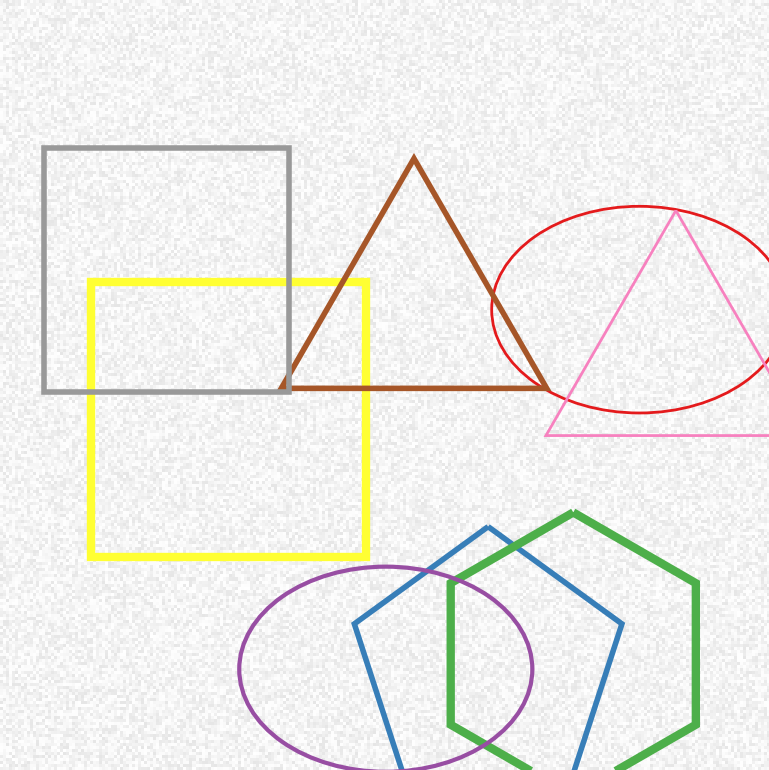[{"shape": "oval", "thickness": 1, "radius": 0.96, "center": [0.83, 0.598]}, {"shape": "pentagon", "thickness": 2, "radius": 0.91, "center": [0.634, 0.133]}, {"shape": "hexagon", "thickness": 3, "radius": 0.92, "center": [0.745, 0.151]}, {"shape": "oval", "thickness": 1.5, "radius": 0.95, "center": [0.501, 0.131]}, {"shape": "square", "thickness": 3, "radius": 0.89, "center": [0.297, 0.455]}, {"shape": "triangle", "thickness": 2, "radius": 0.99, "center": [0.538, 0.595]}, {"shape": "triangle", "thickness": 1, "radius": 0.97, "center": [0.878, 0.532]}, {"shape": "square", "thickness": 2, "radius": 0.79, "center": [0.217, 0.649]}]